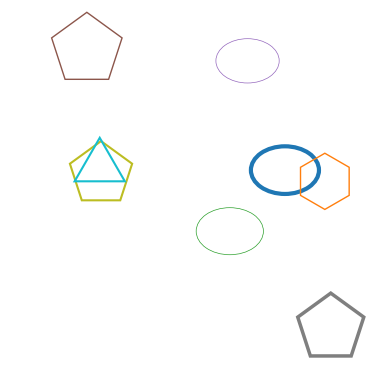[{"shape": "oval", "thickness": 3, "radius": 0.44, "center": [0.74, 0.558]}, {"shape": "hexagon", "thickness": 1, "radius": 0.36, "center": [0.844, 0.529]}, {"shape": "oval", "thickness": 0.5, "radius": 0.44, "center": [0.597, 0.399]}, {"shape": "oval", "thickness": 0.5, "radius": 0.41, "center": [0.643, 0.842]}, {"shape": "pentagon", "thickness": 1, "radius": 0.48, "center": [0.226, 0.872]}, {"shape": "pentagon", "thickness": 2.5, "radius": 0.45, "center": [0.859, 0.148]}, {"shape": "pentagon", "thickness": 1.5, "radius": 0.42, "center": [0.262, 0.548]}, {"shape": "triangle", "thickness": 1.5, "radius": 0.38, "center": [0.259, 0.567]}]